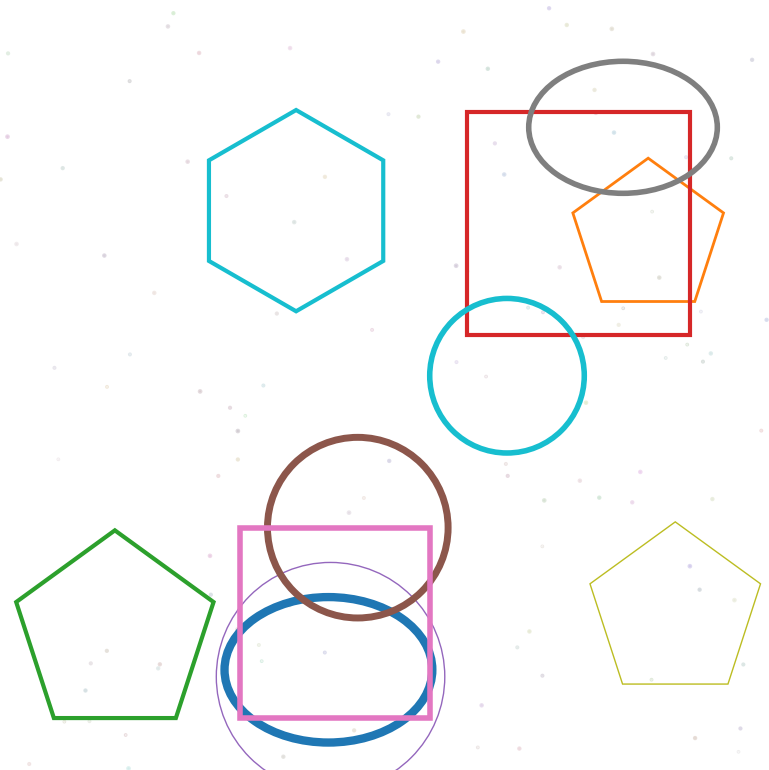[{"shape": "oval", "thickness": 3, "radius": 0.67, "center": [0.427, 0.13]}, {"shape": "pentagon", "thickness": 1, "radius": 0.51, "center": [0.842, 0.692]}, {"shape": "pentagon", "thickness": 1.5, "radius": 0.67, "center": [0.149, 0.176]}, {"shape": "square", "thickness": 1.5, "radius": 0.72, "center": [0.751, 0.709]}, {"shape": "circle", "thickness": 0.5, "radius": 0.74, "center": [0.429, 0.121]}, {"shape": "circle", "thickness": 2.5, "radius": 0.59, "center": [0.465, 0.315]}, {"shape": "square", "thickness": 2, "radius": 0.62, "center": [0.435, 0.191]}, {"shape": "oval", "thickness": 2, "radius": 0.61, "center": [0.809, 0.835]}, {"shape": "pentagon", "thickness": 0.5, "radius": 0.58, "center": [0.877, 0.206]}, {"shape": "hexagon", "thickness": 1.5, "radius": 0.65, "center": [0.385, 0.726]}, {"shape": "circle", "thickness": 2, "radius": 0.5, "center": [0.658, 0.512]}]